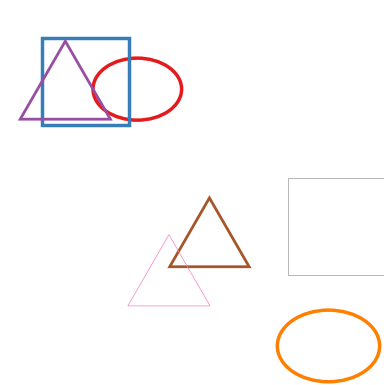[{"shape": "oval", "thickness": 2.5, "radius": 0.58, "center": [0.357, 0.768]}, {"shape": "square", "thickness": 2.5, "radius": 0.56, "center": [0.222, 0.789]}, {"shape": "triangle", "thickness": 2, "radius": 0.68, "center": [0.17, 0.758]}, {"shape": "oval", "thickness": 2.5, "radius": 0.66, "center": [0.853, 0.101]}, {"shape": "triangle", "thickness": 2, "radius": 0.6, "center": [0.544, 0.367]}, {"shape": "triangle", "thickness": 0.5, "radius": 0.62, "center": [0.439, 0.267]}, {"shape": "square", "thickness": 0.5, "radius": 0.63, "center": [0.873, 0.411]}]